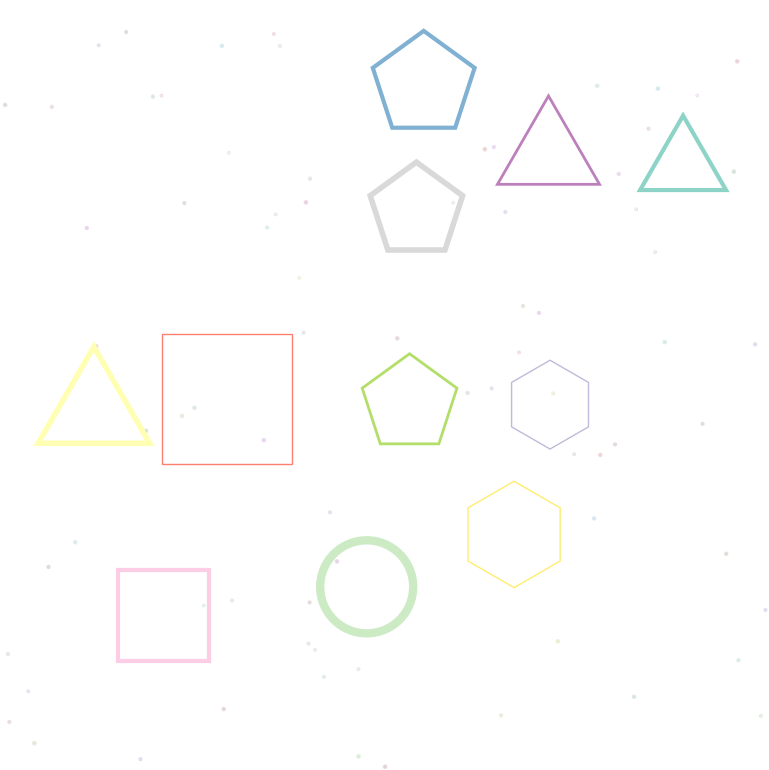[{"shape": "triangle", "thickness": 1.5, "radius": 0.32, "center": [0.887, 0.785]}, {"shape": "triangle", "thickness": 2, "radius": 0.42, "center": [0.122, 0.466]}, {"shape": "hexagon", "thickness": 0.5, "radius": 0.29, "center": [0.714, 0.475]}, {"shape": "square", "thickness": 0.5, "radius": 0.42, "center": [0.294, 0.482]}, {"shape": "pentagon", "thickness": 1.5, "radius": 0.35, "center": [0.55, 0.89]}, {"shape": "pentagon", "thickness": 1, "radius": 0.32, "center": [0.532, 0.476]}, {"shape": "square", "thickness": 1.5, "radius": 0.3, "center": [0.212, 0.201]}, {"shape": "pentagon", "thickness": 2, "radius": 0.32, "center": [0.541, 0.726]}, {"shape": "triangle", "thickness": 1, "radius": 0.38, "center": [0.712, 0.799]}, {"shape": "circle", "thickness": 3, "radius": 0.3, "center": [0.476, 0.238]}, {"shape": "hexagon", "thickness": 0.5, "radius": 0.35, "center": [0.668, 0.306]}]